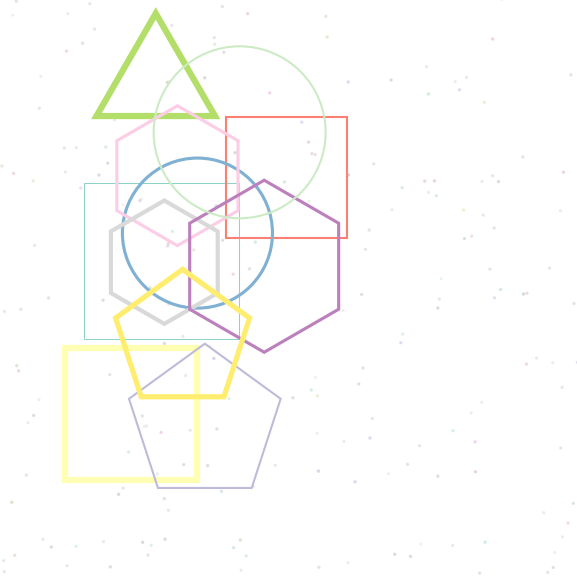[{"shape": "square", "thickness": 0.5, "radius": 0.67, "center": [0.28, 0.547]}, {"shape": "square", "thickness": 3, "radius": 0.57, "center": [0.227, 0.282]}, {"shape": "pentagon", "thickness": 1, "radius": 0.69, "center": [0.355, 0.266]}, {"shape": "square", "thickness": 1, "radius": 0.52, "center": [0.496, 0.692]}, {"shape": "circle", "thickness": 1.5, "radius": 0.65, "center": [0.342, 0.596]}, {"shape": "triangle", "thickness": 3, "radius": 0.59, "center": [0.27, 0.857]}, {"shape": "hexagon", "thickness": 1.5, "radius": 0.61, "center": [0.307, 0.695]}, {"shape": "hexagon", "thickness": 2, "radius": 0.53, "center": [0.285, 0.545]}, {"shape": "hexagon", "thickness": 1.5, "radius": 0.74, "center": [0.457, 0.538]}, {"shape": "circle", "thickness": 1, "radius": 0.74, "center": [0.415, 0.77]}, {"shape": "pentagon", "thickness": 2.5, "radius": 0.61, "center": [0.316, 0.411]}]